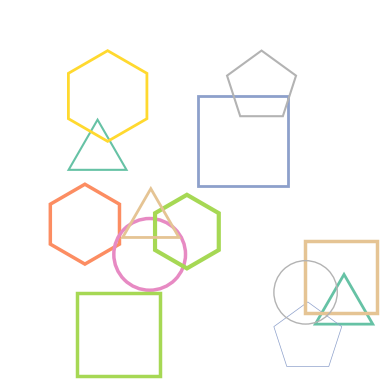[{"shape": "triangle", "thickness": 1.5, "radius": 0.43, "center": [0.253, 0.602]}, {"shape": "triangle", "thickness": 2, "radius": 0.43, "center": [0.894, 0.201]}, {"shape": "hexagon", "thickness": 2.5, "radius": 0.52, "center": [0.221, 0.418]}, {"shape": "pentagon", "thickness": 0.5, "radius": 0.46, "center": [0.799, 0.123]}, {"shape": "square", "thickness": 2, "radius": 0.59, "center": [0.631, 0.633]}, {"shape": "circle", "thickness": 2.5, "radius": 0.47, "center": [0.389, 0.339]}, {"shape": "square", "thickness": 2.5, "radius": 0.54, "center": [0.308, 0.131]}, {"shape": "hexagon", "thickness": 3, "radius": 0.48, "center": [0.485, 0.398]}, {"shape": "hexagon", "thickness": 2, "radius": 0.59, "center": [0.28, 0.751]}, {"shape": "square", "thickness": 2.5, "radius": 0.47, "center": [0.885, 0.281]}, {"shape": "triangle", "thickness": 2, "radius": 0.42, "center": [0.392, 0.425]}, {"shape": "circle", "thickness": 1, "radius": 0.41, "center": [0.794, 0.241]}, {"shape": "pentagon", "thickness": 1.5, "radius": 0.47, "center": [0.679, 0.774]}]